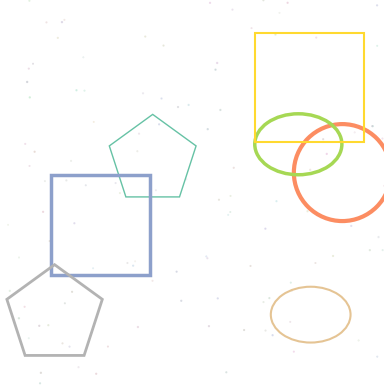[{"shape": "pentagon", "thickness": 1, "radius": 0.59, "center": [0.397, 0.584]}, {"shape": "circle", "thickness": 3, "radius": 0.63, "center": [0.889, 0.552]}, {"shape": "square", "thickness": 2.5, "radius": 0.64, "center": [0.261, 0.416]}, {"shape": "oval", "thickness": 2.5, "radius": 0.57, "center": [0.775, 0.625]}, {"shape": "square", "thickness": 1.5, "radius": 0.71, "center": [0.803, 0.773]}, {"shape": "oval", "thickness": 1.5, "radius": 0.52, "center": [0.807, 0.183]}, {"shape": "pentagon", "thickness": 2, "radius": 0.65, "center": [0.142, 0.182]}]